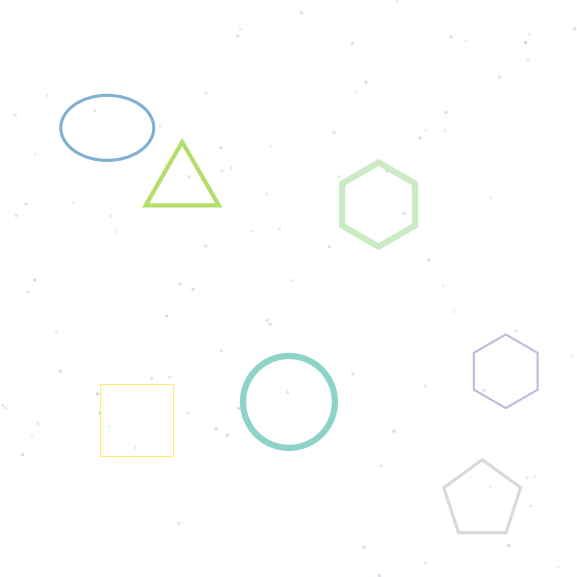[{"shape": "circle", "thickness": 3, "radius": 0.4, "center": [0.5, 0.303]}, {"shape": "hexagon", "thickness": 1, "radius": 0.32, "center": [0.876, 0.356]}, {"shape": "oval", "thickness": 1.5, "radius": 0.4, "center": [0.186, 0.778]}, {"shape": "triangle", "thickness": 2, "radius": 0.37, "center": [0.316, 0.68]}, {"shape": "pentagon", "thickness": 1.5, "radius": 0.35, "center": [0.835, 0.133]}, {"shape": "hexagon", "thickness": 3, "radius": 0.36, "center": [0.656, 0.645]}, {"shape": "square", "thickness": 0.5, "radius": 0.31, "center": [0.236, 0.272]}]